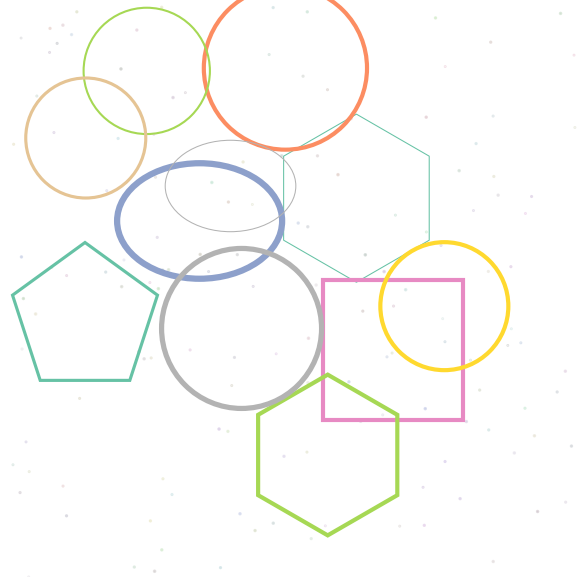[{"shape": "pentagon", "thickness": 1.5, "radius": 0.66, "center": [0.147, 0.447]}, {"shape": "hexagon", "thickness": 0.5, "radius": 0.73, "center": [0.617, 0.656]}, {"shape": "circle", "thickness": 2, "radius": 0.71, "center": [0.494, 0.881]}, {"shape": "oval", "thickness": 3, "radius": 0.71, "center": [0.346, 0.616]}, {"shape": "square", "thickness": 2, "radius": 0.6, "center": [0.681, 0.393]}, {"shape": "hexagon", "thickness": 2, "radius": 0.7, "center": [0.567, 0.211]}, {"shape": "circle", "thickness": 1, "radius": 0.55, "center": [0.254, 0.876]}, {"shape": "circle", "thickness": 2, "radius": 0.55, "center": [0.769, 0.469]}, {"shape": "circle", "thickness": 1.5, "radius": 0.52, "center": [0.149, 0.76]}, {"shape": "oval", "thickness": 0.5, "radius": 0.57, "center": [0.399, 0.677]}, {"shape": "circle", "thickness": 2.5, "radius": 0.69, "center": [0.418, 0.43]}]